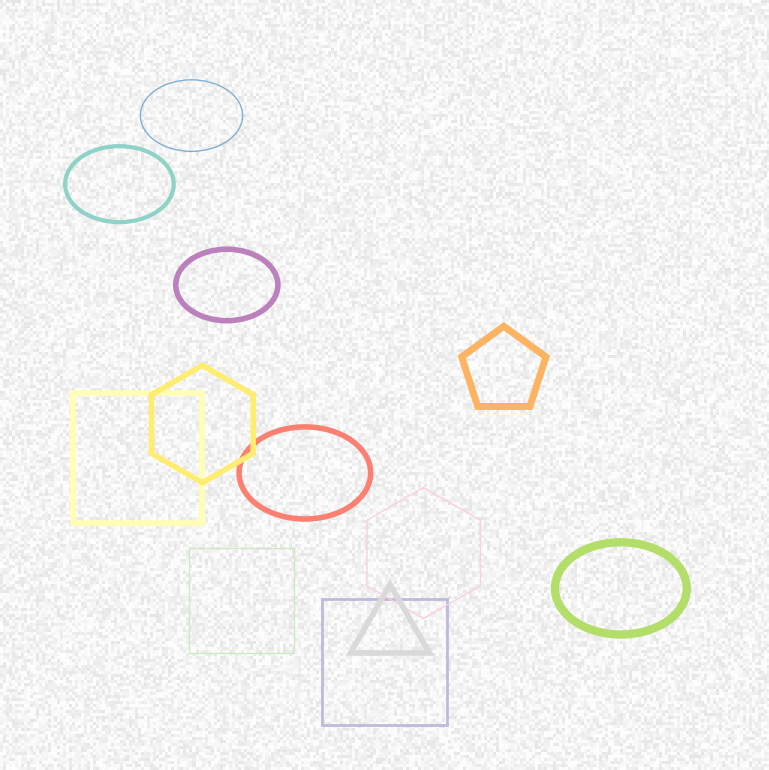[{"shape": "oval", "thickness": 1.5, "radius": 0.35, "center": [0.155, 0.761]}, {"shape": "square", "thickness": 2, "radius": 0.42, "center": [0.179, 0.405]}, {"shape": "square", "thickness": 1, "radius": 0.41, "center": [0.499, 0.14]}, {"shape": "oval", "thickness": 2, "radius": 0.43, "center": [0.396, 0.386]}, {"shape": "oval", "thickness": 0.5, "radius": 0.33, "center": [0.249, 0.85]}, {"shape": "pentagon", "thickness": 2.5, "radius": 0.29, "center": [0.654, 0.519]}, {"shape": "oval", "thickness": 3, "radius": 0.43, "center": [0.806, 0.236]}, {"shape": "hexagon", "thickness": 0.5, "radius": 0.43, "center": [0.55, 0.282]}, {"shape": "triangle", "thickness": 2, "radius": 0.3, "center": [0.506, 0.182]}, {"shape": "oval", "thickness": 2, "radius": 0.33, "center": [0.295, 0.63]}, {"shape": "square", "thickness": 0.5, "radius": 0.34, "center": [0.314, 0.22]}, {"shape": "hexagon", "thickness": 2, "radius": 0.38, "center": [0.263, 0.449]}]